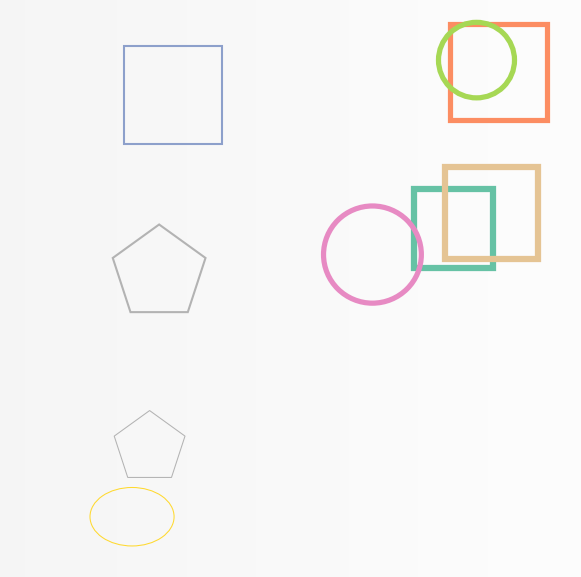[{"shape": "square", "thickness": 3, "radius": 0.34, "center": [0.78, 0.604]}, {"shape": "square", "thickness": 2.5, "radius": 0.42, "center": [0.857, 0.875]}, {"shape": "square", "thickness": 1, "radius": 0.42, "center": [0.297, 0.835]}, {"shape": "circle", "thickness": 2.5, "radius": 0.42, "center": [0.641, 0.558]}, {"shape": "circle", "thickness": 2.5, "radius": 0.33, "center": [0.82, 0.895]}, {"shape": "oval", "thickness": 0.5, "radius": 0.36, "center": [0.227, 0.104]}, {"shape": "square", "thickness": 3, "radius": 0.4, "center": [0.846, 0.631]}, {"shape": "pentagon", "thickness": 1, "radius": 0.42, "center": [0.274, 0.527]}, {"shape": "pentagon", "thickness": 0.5, "radius": 0.32, "center": [0.257, 0.224]}]